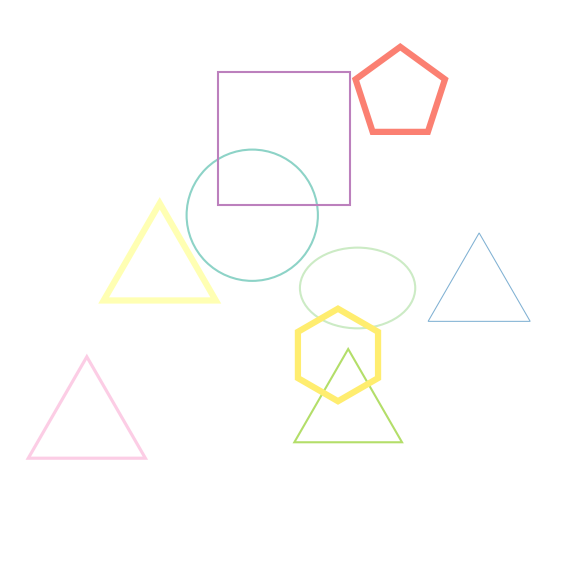[{"shape": "circle", "thickness": 1, "radius": 0.57, "center": [0.437, 0.626]}, {"shape": "triangle", "thickness": 3, "radius": 0.56, "center": [0.277, 0.535]}, {"shape": "pentagon", "thickness": 3, "radius": 0.41, "center": [0.693, 0.837]}, {"shape": "triangle", "thickness": 0.5, "radius": 0.51, "center": [0.83, 0.494]}, {"shape": "triangle", "thickness": 1, "radius": 0.54, "center": [0.603, 0.287]}, {"shape": "triangle", "thickness": 1.5, "radius": 0.59, "center": [0.15, 0.264]}, {"shape": "square", "thickness": 1, "radius": 0.57, "center": [0.492, 0.759]}, {"shape": "oval", "thickness": 1, "radius": 0.5, "center": [0.619, 0.5]}, {"shape": "hexagon", "thickness": 3, "radius": 0.4, "center": [0.585, 0.384]}]